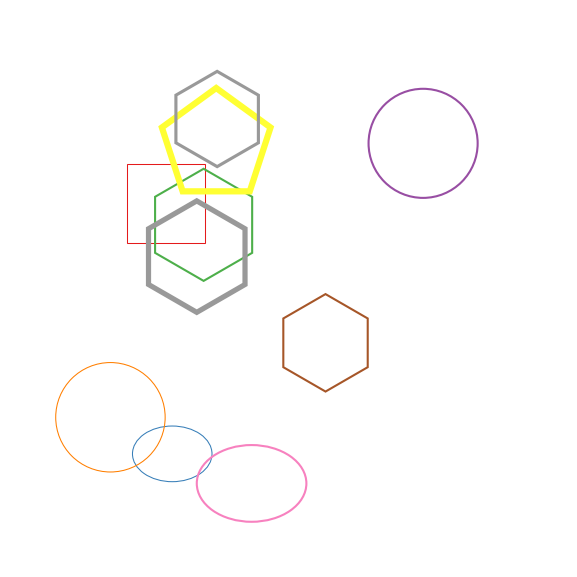[{"shape": "square", "thickness": 0.5, "radius": 0.34, "center": [0.287, 0.647]}, {"shape": "oval", "thickness": 0.5, "radius": 0.34, "center": [0.298, 0.213]}, {"shape": "hexagon", "thickness": 1, "radius": 0.49, "center": [0.353, 0.61]}, {"shape": "circle", "thickness": 1, "radius": 0.47, "center": [0.733, 0.751]}, {"shape": "circle", "thickness": 0.5, "radius": 0.47, "center": [0.191, 0.277]}, {"shape": "pentagon", "thickness": 3, "radius": 0.49, "center": [0.374, 0.748]}, {"shape": "hexagon", "thickness": 1, "radius": 0.42, "center": [0.564, 0.406]}, {"shape": "oval", "thickness": 1, "radius": 0.47, "center": [0.436, 0.162]}, {"shape": "hexagon", "thickness": 2.5, "radius": 0.48, "center": [0.341, 0.555]}, {"shape": "hexagon", "thickness": 1.5, "radius": 0.41, "center": [0.376, 0.793]}]